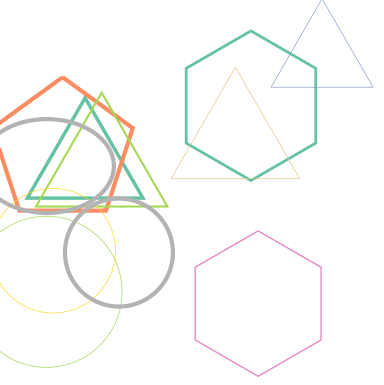[{"shape": "triangle", "thickness": 2.5, "radius": 0.87, "center": [0.221, 0.572]}, {"shape": "hexagon", "thickness": 2, "radius": 0.97, "center": [0.652, 0.725]}, {"shape": "pentagon", "thickness": 3, "radius": 0.96, "center": [0.163, 0.608]}, {"shape": "triangle", "thickness": 0.5, "radius": 0.77, "center": [0.837, 0.85]}, {"shape": "hexagon", "thickness": 1, "radius": 0.94, "center": [0.67, 0.211]}, {"shape": "circle", "thickness": 0.5, "radius": 0.98, "center": [0.121, 0.242]}, {"shape": "triangle", "thickness": 1.5, "radius": 0.99, "center": [0.264, 0.562]}, {"shape": "circle", "thickness": 0.5, "radius": 0.81, "center": [0.138, 0.349]}, {"shape": "triangle", "thickness": 0.5, "radius": 0.96, "center": [0.611, 0.632]}, {"shape": "circle", "thickness": 3, "radius": 0.7, "center": [0.309, 0.344]}, {"shape": "oval", "thickness": 3, "radius": 0.87, "center": [0.122, 0.569]}]